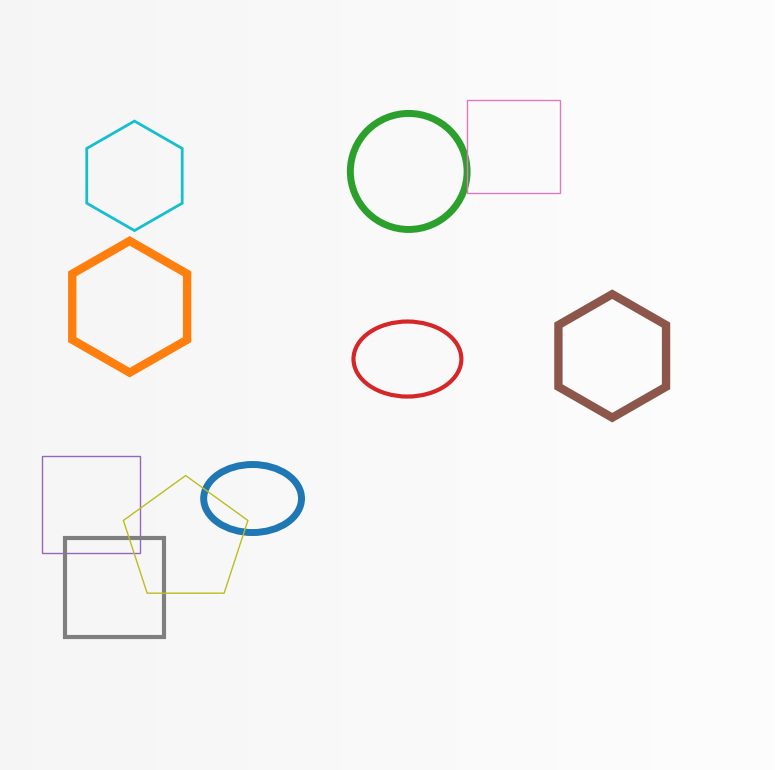[{"shape": "oval", "thickness": 2.5, "radius": 0.32, "center": [0.326, 0.353]}, {"shape": "hexagon", "thickness": 3, "radius": 0.43, "center": [0.167, 0.602]}, {"shape": "circle", "thickness": 2.5, "radius": 0.38, "center": [0.527, 0.777]}, {"shape": "oval", "thickness": 1.5, "radius": 0.35, "center": [0.526, 0.534]}, {"shape": "square", "thickness": 0.5, "radius": 0.31, "center": [0.117, 0.345]}, {"shape": "hexagon", "thickness": 3, "radius": 0.4, "center": [0.79, 0.538]}, {"shape": "square", "thickness": 0.5, "radius": 0.3, "center": [0.662, 0.809]}, {"shape": "square", "thickness": 1.5, "radius": 0.32, "center": [0.148, 0.237]}, {"shape": "pentagon", "thickness": 0.5, "radius": 0.42, "center": [0.24, 0.298]}, {"shape": "hexagon", "thickness": 1, "radius": 0.36, "center": [0.174, 0.772]}]